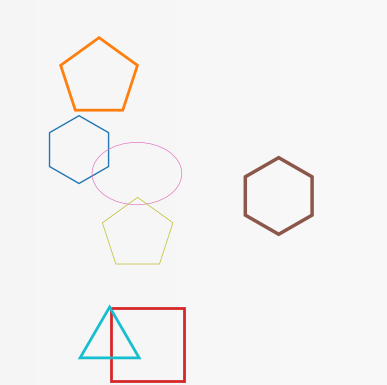[{"shape": "hexagon", "thickness": 1, "radius": 0.44, "center": [0.204, 0.611]}, {"shape": "pentagon", "thickness": 2, "radius": 0.52, "center": [0.256, 0.798]}, {"shape": "square", "thickness": 2, "radius": 0.47, "center": [0.381, 0.105]}, {"shape": "hexagon", "thickness": 2.5, "radius": 0.5, "center": [0.719, 0.491]}, {"shape": "oval", "thickness": 0.5, "radius": 0.58, "center": [0.353, 0.549]}, {"shape": "pentagon", "thickness": 0.5, "radius": 0.48, "center": [0.355, 0.392]}, {"shape": "triangle", "thickness": 2, "radius": 0.44, "center": [0.283, 0.114]}]